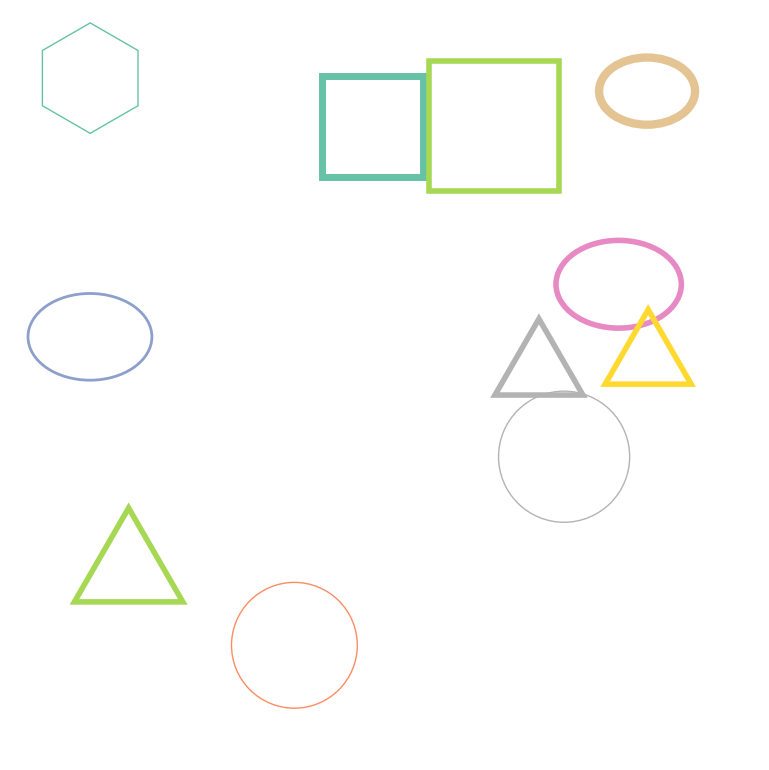[{"shape": "hexagon", "thickness": 0.5, "radius": 0.36, "center": [0.117, 0.899]}, {"shape": "square", "thickness": 2.5, "radius": 0.33, "center": [0.484, 0.835]}, {"shape": "circle", "thickness": 0.5, "radius": 0.41, "center": [0.382, 0.162]}, {"shape": "oval", "thickness": 1, "radius": 0.4, "center": [0.117, 0.563]}, {"shape": "oval", "thickness": 2, "radius": 0.41, "center": [0.803, 0.631]}, {"shape": "square", "thickness": 2, "radius": 0.42, "center": [0.641, 0.836]}, {"shape": "triangle", "thickness": 2, "radius": 0.41, "center": [0.167, 0.259]}, {"shape": "triangle", "thickness": 2, "radius": 0.32, "center": [0.842, 0.533]}, {"shape": "oval", "thickness": 3, "radius": 0.31, "center": [0.84, 0.882]}, {"shape": "triangle", "thickness": 2, "radius": 0.33, "center": [0.7, 0.52]}, {"shape": "circle", "thickness": 0.5, "radius": 0.43, "center": [0.733, 0.407]}]